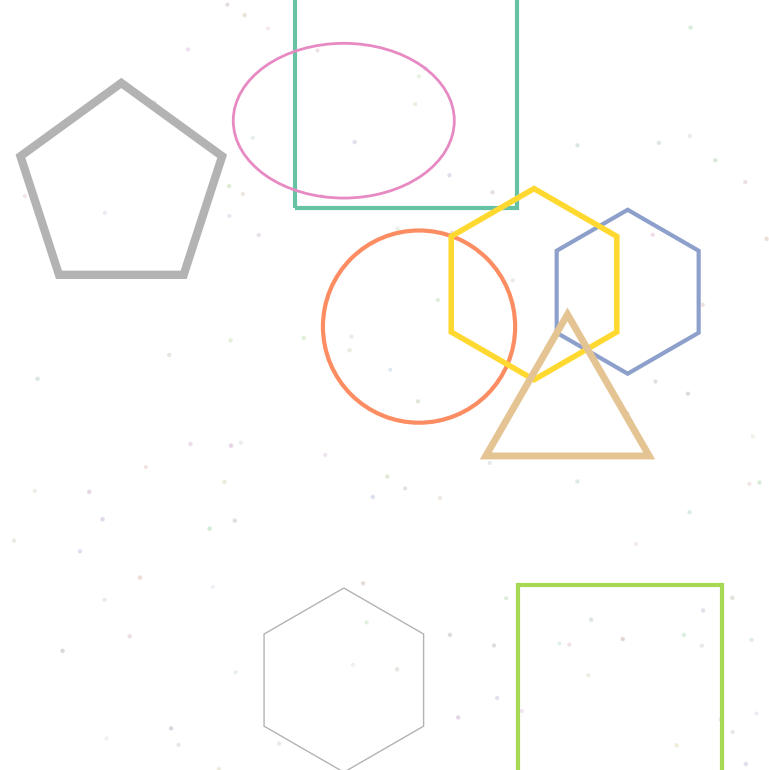[{"shape": "square", "thickness": 1.5, "radius": 0.72, "center": [0.527, 0.874]}, {"shape": "circle", "thickness": 1.5, "radius": 0.62, "center": [0.544, 0.576]}, {"shape": "hexagon", "thickness": 1.5, "radius": 0.53, "center": [0.815, 0.621]}, {"shape": "oval", "thickness": 1, "radius": 0.72, "center": [0.446, 0.843]}, {"shape": "square", "thickness": 1.5, "radius": 0.66, "center": [0.805, 0.108]}, {"shape": "hexagon", "thickness": 2, "radius": 0.62, "center": [0.694, 0.631]}, {"shape": "triangle", "thickness": 2.5, "radius": 0.61, "center": [0.737, 0.469]}, {"shape": "hexagon", "thickness": 0.5, "radius": 0.6, "center": [0.447, 0.117]}, {"shape": "pentagon", "thickness": 3, "radius": 0.69, "center": [0.158, 0.755]}]